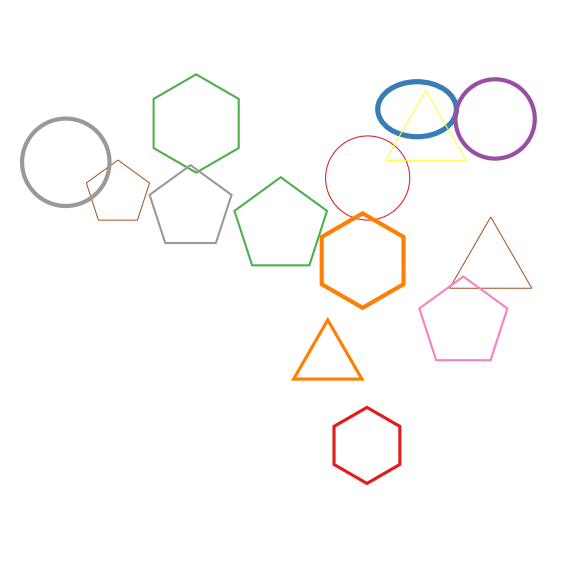[{"shape": "hexagon", "thickness": 1.5, "radius": 0.33, "center": [0.635, 0.228]}, {"shape": "circle", "thickness": 0.5, "radius": 0.36, "center": [0.637, 0.691]}, {"shape": "oval", "thickness": 2.5, "radius": 0.34, "center": [0.722, 0.81]}, {"shape": "hexagon", "thickness": 1, "radius": 0.43, "center": [0.34, 0.785]}, {"shape": "pentagon", "thickness": 1, "radius": 0.42, "center": [0.486, 0.608]}, {"shape": "circle", "thickness": 2, "radius": 0.34, "center": [0.857, 0.793]}, {"shape": "triangle", "thickness": 1.5, "radius": 0.34, "center": [0.568, 0.377]}, {"shape": "hexagon", "thickness": 2, "radius": 0.41, "center": [0.628, 0.548]}, {"shape": "triangle", "thickness": 0.5, "radius": 0.4, "center": [0.737, 0.762]}, {"shape": "triangle", "thickness": 0.5, "radius": 0.41, "center": [0.85, 0.541]}, {"shape": "pentagon", "thickness": 0.5, "radius": 0.29, "center": [0.204, 0.664]}, {"shape": "pentagon", "thickness": 1, "radius": 0.4, "center": [0.802, 0.44]}, {"shape": "circle", "thickness": 2, "radius": 0.38, "center": [0.114, 0.718]}, {"shape": "pentagon", "thickness": 1, "radius": 0.37, "center": [0.33, 0.639]}]